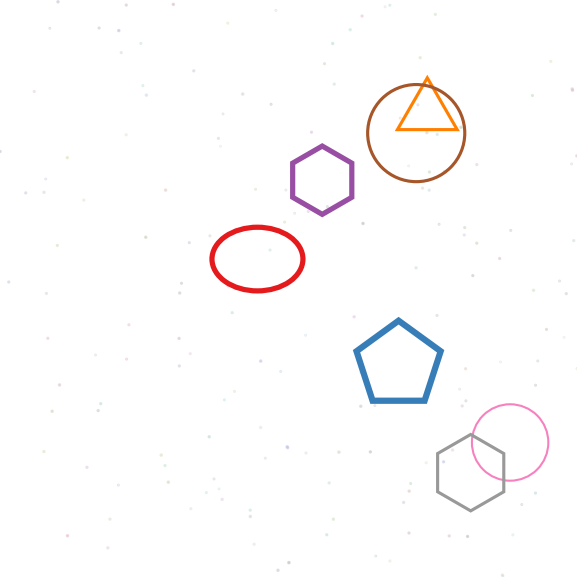[{"shape": "oval", "thickness": 2.5, "radius": 0.39, "center": [0.446, 0.551]}, {"shape": "pentagon", "thickness": 3, "radius": 0.38, "center": [0.69, 0.367]}, {"shape": "hexagon", "thickness": 2.5, "radius": 0.3, "center": [0.558, 0.687]}, {"shape": "triangle", "thickness": 1.5, "radius": 0.3, "center": [0.74, 0.805]}, {"shape": "circle", "thickness": 1.5, "radius": 0.42, "center": [0.721, 0.769]}, {"shape": "circle", "thickness": 1, "radius": 0.33, "center": [0.883, 0.233]}, {"shape": "hexagon", "thickness": 1.5, "radius": 0.33, "center": [0.815, 0.181]}]